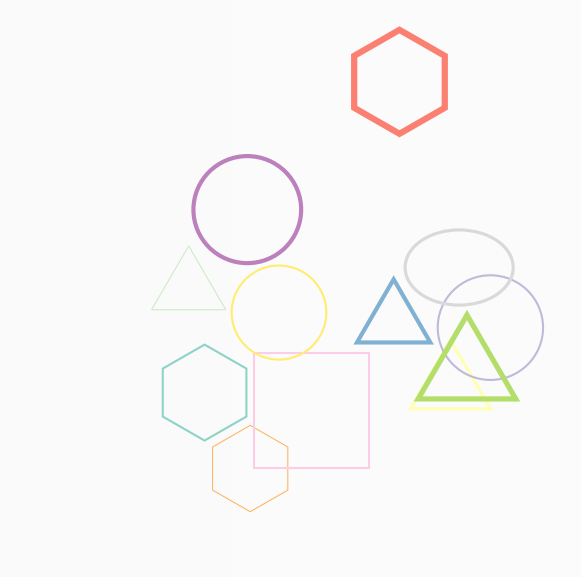[{"shape": "hexagon", "thickness": 1, "radius": 0.42, "center": [0.352, 0.319]}, {"shape": "triangle", "thickness": 1.5, "radius": 0.4, "center": [0.775, 0.331]}, {"shape": "circle", "thickness": 1, "radius": 0.45, "center": [0.844, 0.432]}, {"shape": "hexagon", "thickness": 3, "radius": 0.45, "center": [0.687, 0.857]}, {"shape": "triangle", "thickness": 2, "radius": 0.36, "center": [0.677, 0.443]}, {"shape": "hexagon", "thickness": 0.5, "radius": 0.37, "center": [0.43, 0.188]}, {"shape": "triangle", "thickness": 2.5, "radius": 0.48, "center": [0.803, 0.357]}, {"shape": "square", "thickness": 1, "radius": 0.49, "center": [0.536, 0.288]}, {"shape": "oval", "thickness": 1.5, "radius": 0.46, "center": [0.79, 0.536]}, {"shape": "circle", "thickness": 2, "radius": 0.46, "center": [0.425, 0.636]}, {"shape": "triangle", "thickness": 0.5, "radius": 0.37, "center": [0.325, 0.5]}, {"shape": "circle", "thickness": 1, "radius": 0.41, "center": [0.48, 0.458]}]